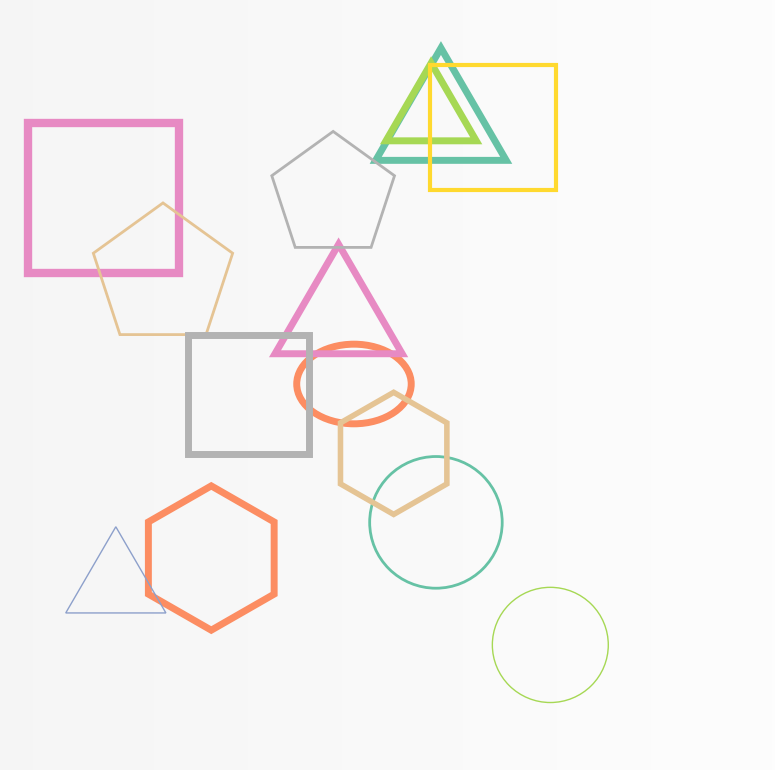[{"shape": "circle", "thickness": 1, "radius": 0.43, "center": [0.563, 0.322]}, {"shape": "triangle", "thickness": 2.5, "radius": 0.49, "center": [0.569, 0.84]}, {"shape": "oval", "thickness": 2.5, "radius": 0.37, "center": [0.457, 0.501]}, {"shape": "hexagon", "thickness": 2.5, "radius": 0.47, "center": [0.273, 0.275]}, {"shape": "triangle", "thickness": 0.5, "radius": 0.37, "center": [0.149, 0.241]}, {"shape": "triangle", "thickness": 2.5, "radius": 0.47, "center": [0.437, 0.588]}, {"shape": "square", "thickness": 3, "radius": 0.49, "center": [0.134, 0.742]}, {"shape": "circle", "thickness": 0.5, "radius": 0.37, "center": [0.71, 0.162]}, {"shape": "triangle", "thickness": 2.5, "radius": 0.34, "center": [0.556, 0.851]}, {"shape": "square", "thickness": 1.5, "radius": 0.41, "center": [0.636, 0.834]}, {"shape": "hexagon", "thickness": 2, "radius": 0.4, "center": [0.508, 0.411]}, {"shape": "pentagon", "thickness": 1, "radius": 0.47, "center": [0.21, 0.642]}, {"shape": "pentagon", "thickness": 1, "radius": 0.42, "center": [0.43, 0.746]}, {"shape": "square", "thickness": 2.5, "radius": 0.39, "center": [0.321, 0.488]}]